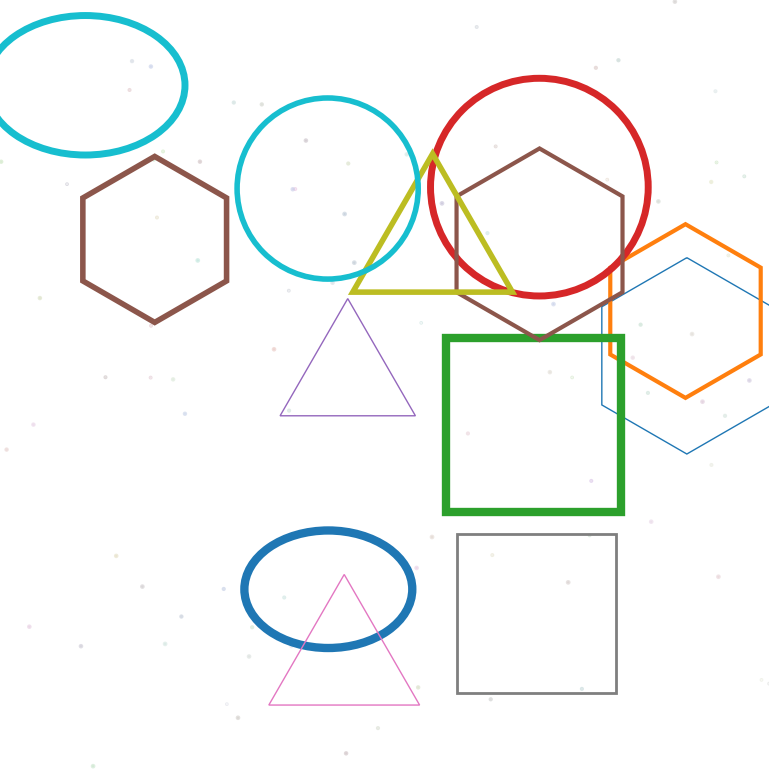[{"shape": "hexagon", "thickness": 0.5, "radius": 0.64, "center": [0.892, 0.538]}, {"shape": "oval", "thickness": 3, "radius": 0.55, "center": [0.426, 0.235]}, {"shape": "hexagon", "thickness": 1.5, "radius": 0.56, "center": [0.89, 0.596]}, {"shape": "square", "thickness": 3, "radius": 0.57, "center": [0.693, 0.448]}, {"shape": "circle", "thickness": 2.5, "radius": 0.71, "center": [0.7, 0.757]}, {"shape": "triangle", "thickness": 0.5, "radius": 0.51, "center": [0.452, 0.511]}, {"shape": "hexagon", "thickness": 2, "radius": 0.54, "center": [0.201, 0.689]}, {"shape": "hexagon", "thickness": 1.5, "radius": 0.62, "center": [0.701, 0.683]}, {"shape": "triangle", "thickness": 0.5, "radius": 0.57, "center": [0.447, 0.141]}, {"shape": "square", "thickness": 1, "radius": 0.52, "center": [0.697, 0.203]}, {"shape": "triangle", "thickness": 2, "radius": 0.6, "center": [0.562, 0.68]}, {"shape": "circle", "thickness": 2, "radius": 0.59, "center": [0.426, 0.755]}, {"shape": "oval", "thickness": 2.5, "radius": 0.65, "center": [0.111, 0.889]}]